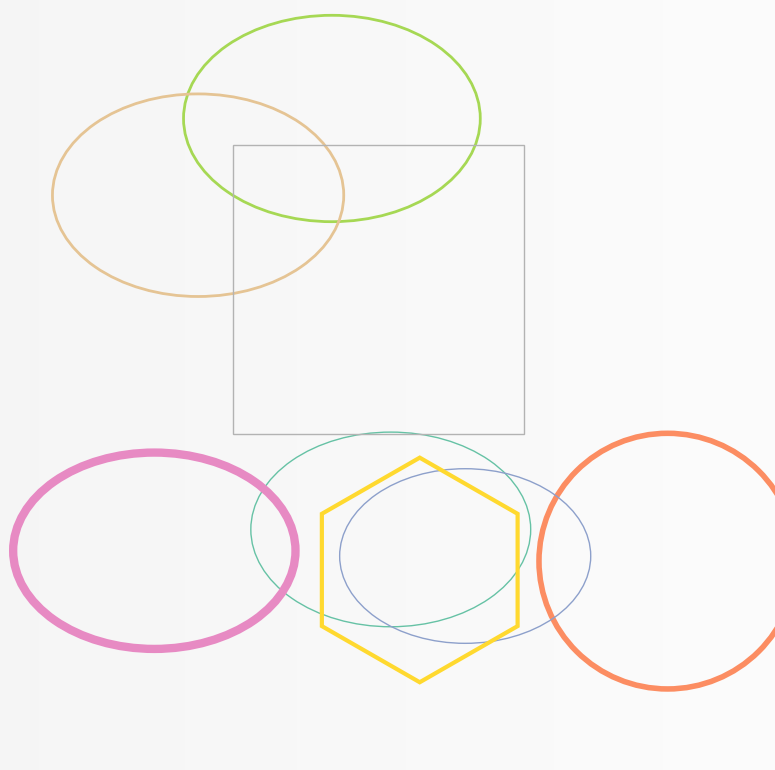[{"shape": "oval", "thickness": 0.5, "radius": 0.9, "center": [0.504, 0.312]}, {"shape": "circle", "thickness": 2, "radius": 0.83, "center": [0.861, 0.271]}, {"shape": "oval", "thickness": 0.5, "radius": 0.81, "center": [0.6, 0.278]}, {"shape": "oval", "thickness": 3, "radius": 0.91, "center": [0.199, 0.285]}, {"shape": "oval", "thickness": 1, "radius": 0.96, "center": [0.428, 0.846]}, {"shape": "hexagon", "thickness": 1.5, "radius": 0.73, "center": [0.542, 0.26]}, {"shape": "oval", "thickness": 1, "radius": 0.94, "center": [0.256, 0.746]}, {"shape": "square", "thickness": 0.5, "radius": 0.94, "center": [0.488, 0.624]}]